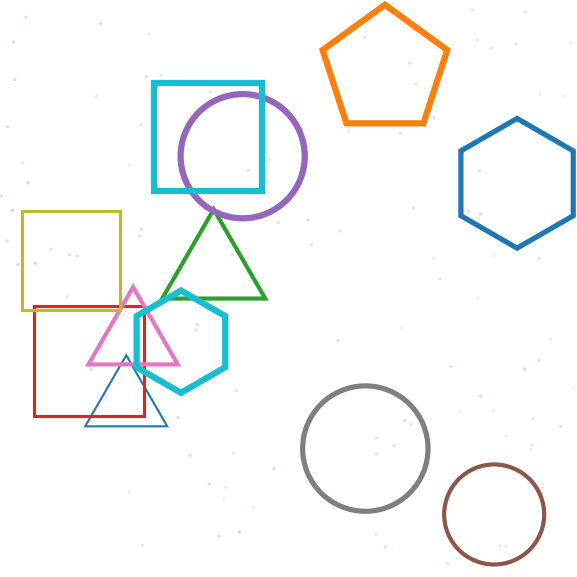[{"shape": "triangle", "thickness": 1, "radius": 0.41, "center": [0.219, 0.302]}, {"shape": "hexagon", "thickness": 2.5, "radius": 0.56, "center": [0.895, 0.682]}, {"shape": "pentagon", "thickness": 3, "radius": 0.57, "center": [0.667, 0.877]}, {"shape": "triangle", "thickness": 2, "radius": 0.51, "center": [0.37, 0.534]}, {"shape": "square", "thickness": 1.5, "radius": 0.48, "center": [0.154, 0.374]}, {"shape": "circle", "thickness": 3, "radius": 0.54, "center": [0.42, 0.729]}, {"shape": "circle", "thickness": 2, "radius": 0.43, "center": [0.856, 0.108]}, {"shape": "triangle", "thickness": 2, "radius": 0.45, "center": [0.231, 0.413]}, {"shape": "circle", "thickness": 2.5, "radius": 0.54, "center": [0.633, 0.222]}, {"shape": "square", "thickness": 1.5, "radius": 0.43, "center": [0.123, 0.548]}, {"shape": "square", "thickness": 3, "radius": 0.47, "center": [0.36, 0.763]}, {"shape": "hexagon", "thickness": 3, "radius": 0.44, "center": [0.313, 0.407]}]